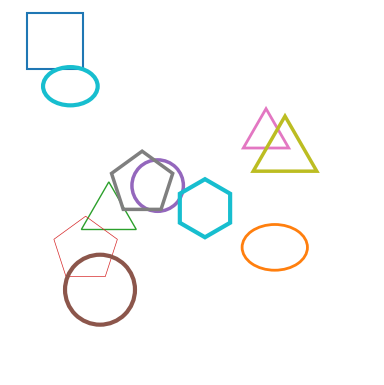[{"shape": "square", "thickness": 1.5, "radius": 0.37, "center": [0.143, 0.893]}, {"shape": "oval", "thickness": 2, "radius": 0.42, "center": [0.714, 0.358]}, {"shape": "triangle", "thickness": 1, "radius": 0.41, "center": [0.283, 0.445]}, {"shape": "pentagon", "thickness": 0.5, "radius": 0.43, "center": [0.222, 0.352]}, {"shape": "circle", "thickness": 2.5, "radius": 0.33, "center": [0.41, 0.518]}, {"shape": "circle", "thickness": 3, "radius": 0.45, "center": [0.26, 0.248]}, {"shape": "triangle", "thickness": 2, "radius": 0.34, "center": [0.691, 0.65]}, {"shape": "pentagon", "thickness": 2.5, "radius": 0.42, "center": [0.369, 0.524]}, {"shape": "triangle", "thickness": 2.5, "radius": 0.48, "center": [0.74, 0.603]}, {"shape": "hexagon", "thickness": 3, "radius": 0.38, "center": [0.532, 0.459]}, {"shape": "oval", "thickness": 3, "radius": 0.35, "center": [0.183, 0.776]}]